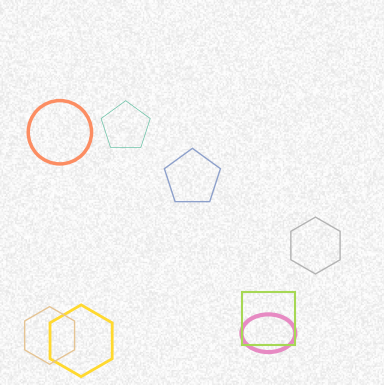[{"shape": "pentagon", "thickness": 0.5, "radius": 0.34, "center": [0.326, 0.671]}, {"shape": "circle", "thickness": 2.5, "radius": 0.41, "center": [0.156, 0.656]}, {"shape": "pentagon", "thickness": 1, "radius": 0.38, "center": [0.5, 0.538]}, {"shape": "oval", "thickness": 3, "radius": 0.35, "center": [0.697, 0.134]}, {"shape": "square", "thickness": 1.5, "radius": 0.34, "center": [0.698, 0.173]}, {"shape": "hexagon", "thickness": 2, "radius": 0.47, "center": [0.211, 0.115]}, {"shape": "hexagon", "thickness": 1, "radius": 0.37, "center": [0.129, 0.129]}, {"shape": "hexagon", "thickness": 1, "radius": 0.37, "center": [0.819, 0.362]}]